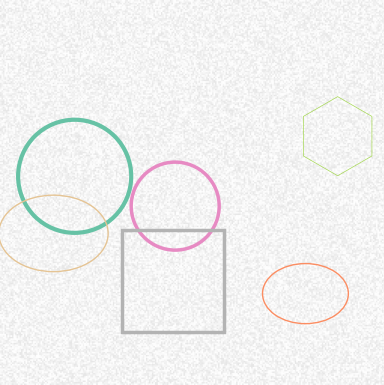[{"shape": "circle", "thickness": 3, "radius": 0.73, "center": [0.194, 0.542]}, {"shape": "oval", "thickness": 1, "radius": 0.56, "center": [0.793, 0.237]}, {"shape": "circle", "thickness": 2.5, "radius": 0.57, "center": [0.455, 0.465]}, {"shape": "hexagon", "thickness": 0.5, "radius": 0.51, "center": [0.877, 0.646]}, {"shape": "oval", "thickness": 1, "radius": 0.71, "center": [0.139, 0.394]}, {"shape": "square", "thickness": 2.5, "radius": 0.66, "center": [0.45, 0.27]}]